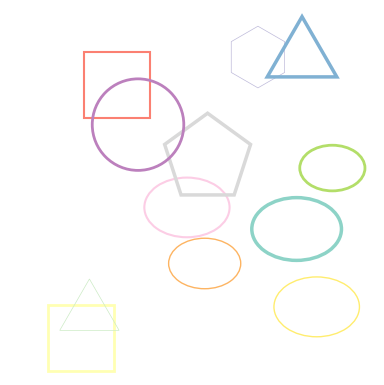[{"shape": "oval", "thickness": 2.5, "radius": 0.58, "center": [0.77, 0.405]}, {"shape": "square", "thickness": 2, "radius": 0.43, "center": [0.21, 0.122]}, {"shape": "hexagon", "thickness": 0.5, "radius": 0.4, "center": [0.67, 0.852]}, {"shape": "square", "thickness": 1.5, "radius": 0.43, "center": [0.304, 0.78]}, {"shape": "triangle", "thickness": 2.5, "radius": 0.52, "center": [0.784, 0.852]}, {"shape": "oval", "thickness": 1, "radius": 0.47, "center": [0.532, 0.316]}, {"shape": "oval", "thickness": 2, "radius": 0.42, "center": [0.863, 0.563]}, {"shape": "oval", "thickness": 1.5, "radius": 0.55, "center": [0.486, 0.461]}, {"shape": "pentagon", "thickness": 2.5, "radius": 0.59, "center": [0.539, 0.589]}, {"shape": "circle", "thickness": 2, "radius": 0.59, "center": [0.358, 0.676]}, {"shape": "triangle", "thickness": 0.5, "radius": 0.44, "center": [0.232, 0.186]}, {"shape": "oval", "thickness": 1, "radius": 0.56, "center": [0.823, 0.203]}]